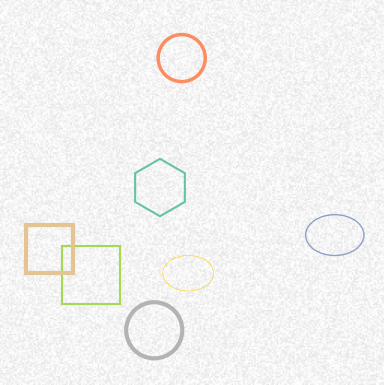[{"shape": "hexagon", "thickness": 1.5, "radius": 0.37, "center": [0.416, 0.513]}, {"shape": "circle", "thickness": 2.5, "radius": 0.31, "center": [0.472, 0.849]}, {"shape": "oval", "thickness": 1, "radius": 0.38, "center": [0.87, 0.389]}, {"shape": "square", "thickness": 1.5, "radius": 0.38, "center": [0.237, 0.286]}, {"shape": "oval", "thickness": 0.5, "radius": 0.33, "center": [0.489, 0.29]}, {"shape": "square", "thickness": 3, "radius": 0.31, "center": [0.129, 0.353]}, {"shape": "circle", "thickness": 3, "radius": 0.36, "center": [0.401, 0.142]}]